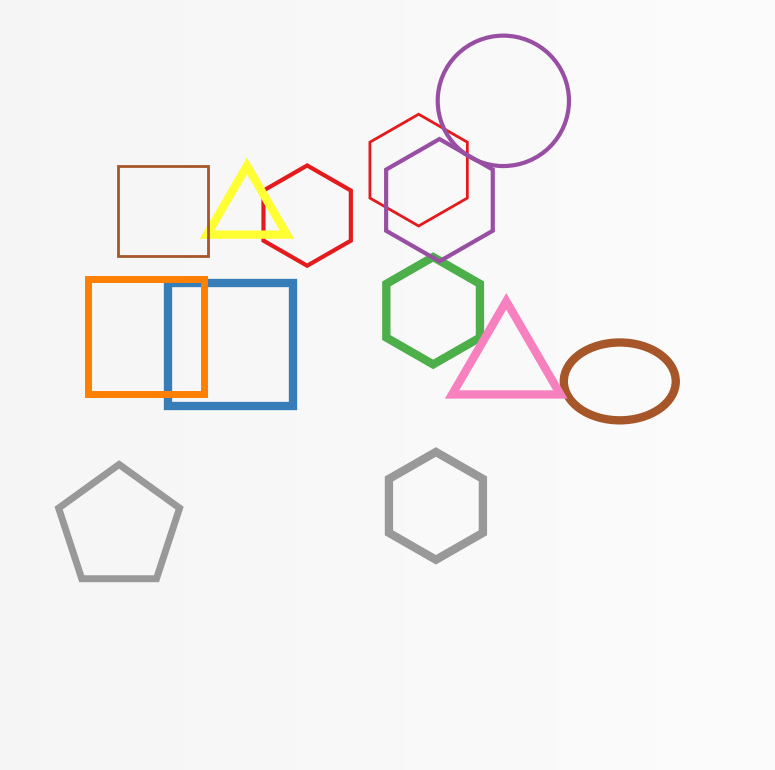[{"shape": "hexagon", "thickness": 1.5, "radius": 0.33, "center": [0.396, 0.72]}, {"shape": "hexagon", "thickness": 1, "radius": 0.36, "center": [0.54, 0.779]}, {"shape": "square", "thickness": 3, "radius": 0.4, "center": [0.298, 0.552]}, {"shape": "hexagon", "thickness": 3, "radius": 0.35, "center": [0.559, 0.596]}, {"shape": "circle", "thickness": 1.5, "radius": 0.42, "center": [0.649, 0.869]}, {"shape": "hexagon", "thickness": 1.5, "radius": 0.4, "center": [0.567, 0.74]}, {"shape": "square", "thickness": 2.5, "radius": 0.38, "center": [0.188, 0.563]}, {"shape": "triangle", "thickness": 3, "radius": 0.3, "center": [0.319, 0.725]}, {"shape": "oval", "thickness": 3, "radius": 0.36, "center": [0.8, 0.505]}, {"shape": "square", "thickness": 1, "radius": 0.29, "center": [0.21, 0.726]}, {"shape": "triangle", "thickness": 3, "radius": 0.4, "center": [0.653, 0.528]}, {"shape": "pentagon", "thickness": 2.5, "radius": 0.41, "center": [0.154, 0.315]}, {"shape": "hexagon", "thickness": 3, "radius": 0.35, "center": [0.562, 0.343]}]